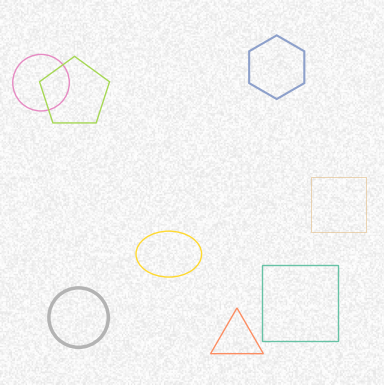[{"shape": "square", "thickness": 1, "radius": 0.49, "center": [0.78, 0.214]}, {"shape": "triangle", "thickness": 1, "radius": 0.4, "center": [0.616, 0.121]}, {"shape": "hexagon", "thickness": 1.5, "radius": 0.41, "center": [0.719, 0.825]}, {"shape": "circle", "thickness": 1, "radius": 0.37, "center": [0.107, 0.785]}, {"shape": "pentagon", "thickness": 1, "radius": 0.48, "center": [0.194, 0.758]}, {"shape": "oval", "thickness": 1, "radius": 0.43, "center": [0.438, 0.34]}, {"shape": "square", "thickness": 0.5, "radius": 0.35, "center": [0.878, 0.468]}, {"shape": "circle", "thickness": 2.5, "radius": 0.39, "center": [0.204, 0.175]}]